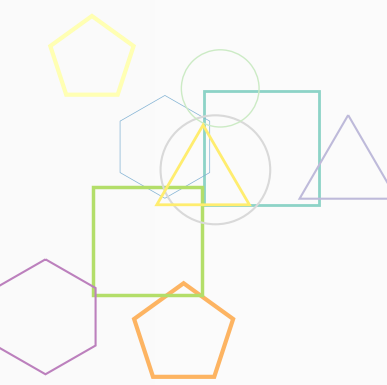[{"shape": "square", "thickness": 2, "radius": 0.74, "center": [0.675, 0.615]}, {"shape": "pentagon", "thickness": 3, "radius": 0.56, "center": [0.237, 0.845]}, {"shape": "triangle", "thickness": 1.5, "radius": 0.72, "center": [0.898, 0.556]}, {"shape": "hexagon", "thickness": 0.5, "radius": 0.67, "center": [0.426, 0.619]}, {"shape": "pentagon", "thickness": 3, "radius": 0.67, "center": [0.474, 0.13]}, {"shape": "square", "thickness": 2.5, "radius": 0.7, "center": [0.38, 0.374]}, {"shape": "circle", "thickness": 1.5, "radius": 0.71, "center": [0.556, 0.559]}, {"shape": "hexagon", "thickness": 1.5, "radius": 0.75, "center": [0.117, 0.177]}, {"shape": "circle", "thickness": 1, "radius": 0.5, "center": [0.568, 0.77]}, {"shape": "triangle", "thickness": 2, "radius": 0.69, "center": [0.524, 0.537]}]